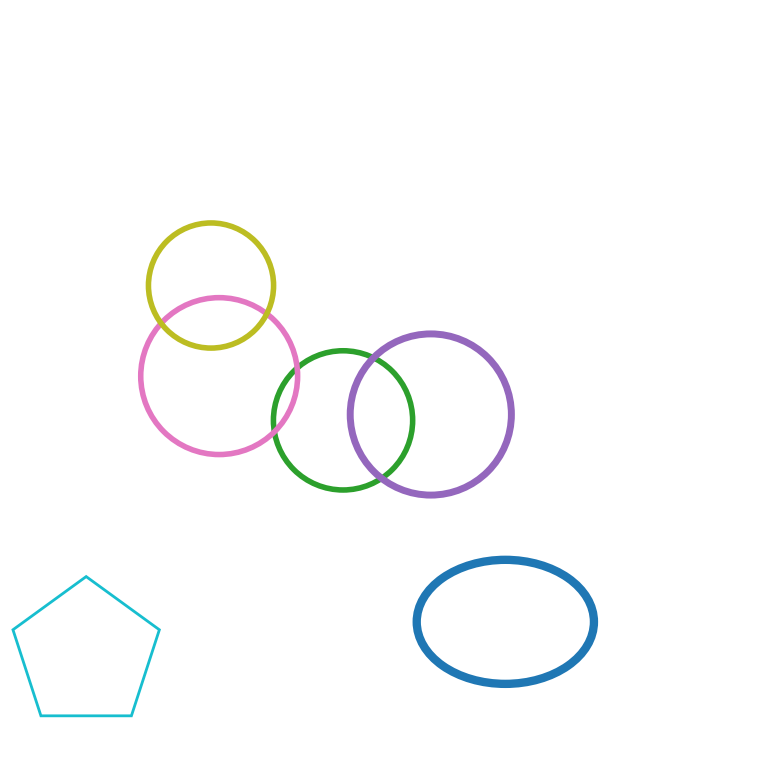[{"shape": "oval", "thickness": 3, "radius": 0.58, "center": [0.656, 0.192]}, {"shape": "circle", "thickness": 2, "radius": 0.45, "center": [0.446, 0.454]}, {"shape": "circle", "thickness": 2.5, "radius": 0.52, "center": [0.559, 0.462]}, {"shape": "circle", "thickness": 2, "radius": 0.51, "center": [0.285, 0.512]}, {"shape": "circle", "thickness": 2, "radius": 0.41, "center": [0.274, 0.629]}, {"shape": "pentagon", "thickness": 1, "radius": 0.5, "center": [0.112, 0.151]}]